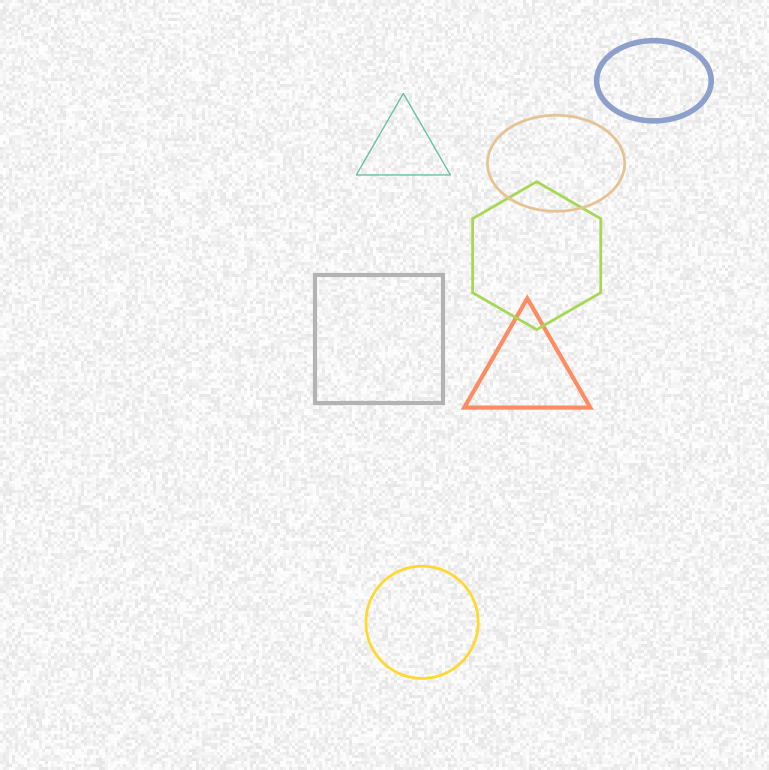[{"shape": "triangle", "thickness": 0.5, "radius": 0.35, "center": [0.524, 0.808]}, {"shape": "triangle", "thickness": 1.5, "radius": 0.47, "center": [0.685, 0.518]}, {"shape": "oval", "thickness": 2, "radius": 0.37, "center": [0.849, 0.895]}, {"shape": "hexagon", "thickness": 1, "radius": 0.48, "center": [0.697, 0.668]}, {"shape": "circle", "thickness": 1, "radius": 0.36, "center": [0.548, 0.192]}, {"shape": "oval", "thickness": 1, "radius": 0.45, "center": [0.722, 0.788]}, {"shape": "square", "thickness": 1.5, "radius": 0.41, "center": [0.492, 0.56]}]